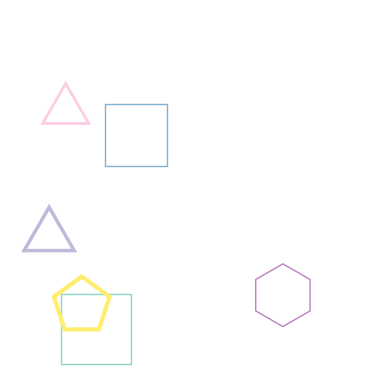[{"shape": "square", "thickness": 1, "radius": 0.45, "center": [0.25, 0.146]}, {"shape": "triangle", "thickness": 2.5, "radius": 0.38, "center": [0.128, 0.387]}, {"shape": "square", "thickness": 1, "radius": 0.4, "center": [0.353, 0.649]}, {"shape": "triangle", "thickness": 2, "radius": 0.34, "center": [0.171, 0.714]}, {"shape": "hexagon", "thickness": 1, "radius": 0.41, "center": [0.735, 0.233]}, {"shape": "pentagon", "thickness": 3, "radius": 0.38, "center": [0.212, 0.206]}]